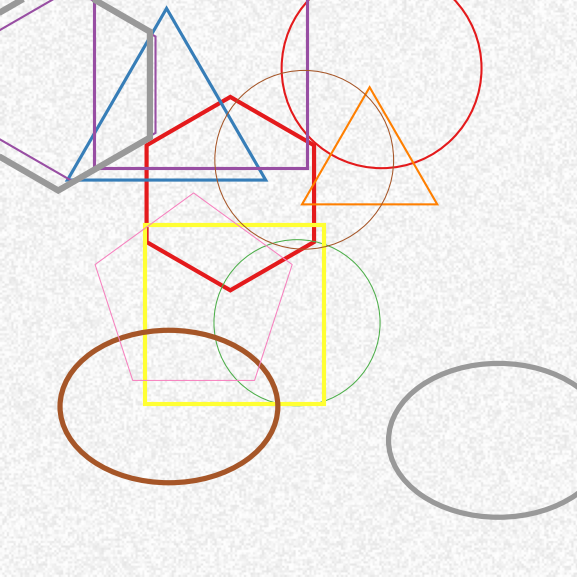[{"shape": "circle", "thickness": 1, "radius": 0.87, "center": [0.661, 0.881]}, {"shape": "hexagon", "thickness": 2, "radius": 0.84, "center": [0.399, 0.664]}, {"shape": "triangle", "thickness": 1.5, "radius": 0.99, "center": [0.288, 0.786]}, {"shape": "circle", "thickness": 0.5, "radius": 0.72, "center": [0.514, 0.44]}, {"shape": "square", "thickness": 1.5, "radius": 0.92, "center": [0.347, 0.893]}, {"shape": "hexagon", "thickness": 1, "radius": 0.83, "center": [0.125, 0.852]}, {"shape": "triangle", "thickness": 1, "radius": 0.68, "center": [0.64, 0.713]}, {"shape": "square", "thickness": 2, "radius": 0.78, "center": [0.406, 0.454]}, {"shape": "circle", "thickness": 0.5, "radius": 0.77, "center": [0.527, 0.722]}, {"shape": "oval", "thickness": 2.5, "radius": 0.94, "center": [0.293, 0.295]}, {"shape": "pentagon", "thickness": 0.5, "radius": 0.9, "center": [0.335, 0.486]}, {"shape": "hexagon", "thickness": 3, "radius": 0.92, "center": [0.101, 0.853]}, {"shape": "oval", "thickness": 2.5, "radius": 0.95, "center": [0.863, 0.237]}]